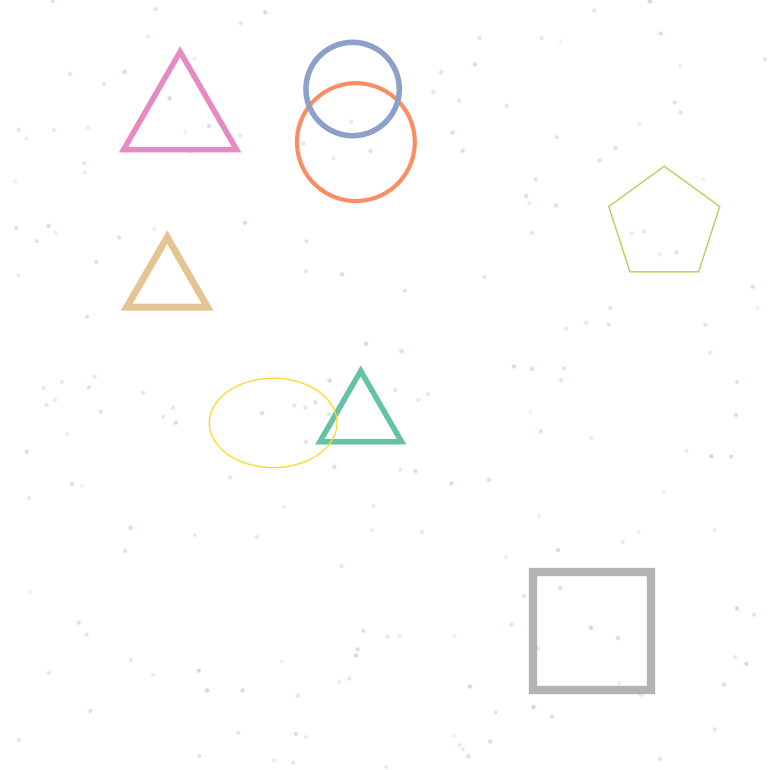[{"shape": "triangle", "thickness": 2, "radius": 0.31, "center": [0.468, 0.457]}, {"shape": "circle", "thickness": 1.5, "radius": 0.38, "center": [0.462, 0.815]}, {"shape": "circle", "thickness": 2, "radius": 0.3, "center": [0.458, 0.884]}, {"shape": "triangle", "thickness": 2, "radius": 0.42, "center": [0.234, 0.848]}, {"shape": "pentagon", "thickness": 0.5, "radius": 0.38, "center": [0.863, 0.708]}, {"shape": "oval", "thickness": 0.5, "radius": 0.41, "center": [0.355, 0.451]}, {"shape": "triangle", "thickness": 2.5, "radius": 0.3, "center": [0.217, 0.631]}, {"shape": "square", "thickness": 3, "radius": 0.38, "center": [0.769, 0.181]}]